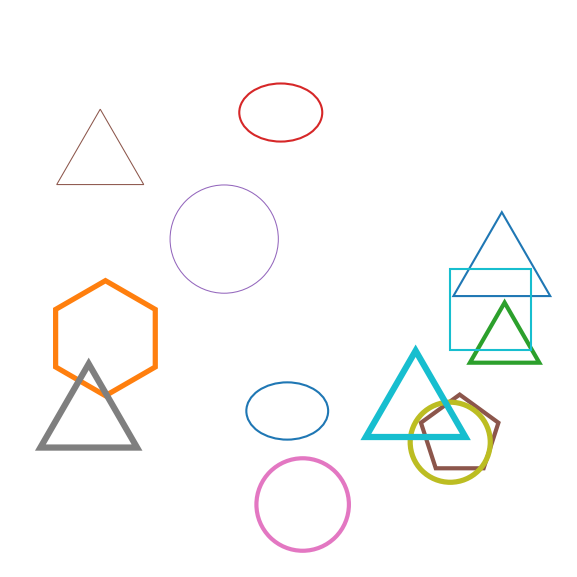[{"shape": "triangle", "thickness": 1, "radius": 0.48, "center": [0.869, 0.535]}, {"shape": "oval", "thickness": 1, "radius": 0.35, "center": [0.497, 0.287]}, {"shape": "hexagon", "thickness": 2.5, "radius": 0.5, "center": [0.183, 0.414]}, {"shape": "triangle", "thickness": 2, "radius": 0.35, "center": [0.874, 0.406]}, {"shape": "oval", "thickness": 1, "radius": 0.36, "center": [0.486, 0.804]}, {"shape": "circle", "thickness": 0.5, "radius": 0.47, "center": [0.388, 0.585]}, {"shape": "triangle", "thickness": 0.5, "radius": 0.44, "center": [0.174, 0.723]}, {"shape": "pentagon", "thickness": 2, "radius": 0.35, "center": [0.796, 0.245]}, {"shape": "circle", "thickness": 2, "radius": 0.4, "center": [0.524, 0.126]}, {"shape": "triangle", "thickness": 3, "radius": 0.48, "center": [0.154, 0.272]}, {"shape": "circle", "thickness": 2.5, "radius": 0.35, "center": [0.78, 0.233]}, {"shape": "square", "thickness": 1, "radius": 0.35, "center": [0.85, 0.463]}, {"shape": "triangle", "thickness": 3, "radius": 0.5, "center": [0.72, 0.292]}]